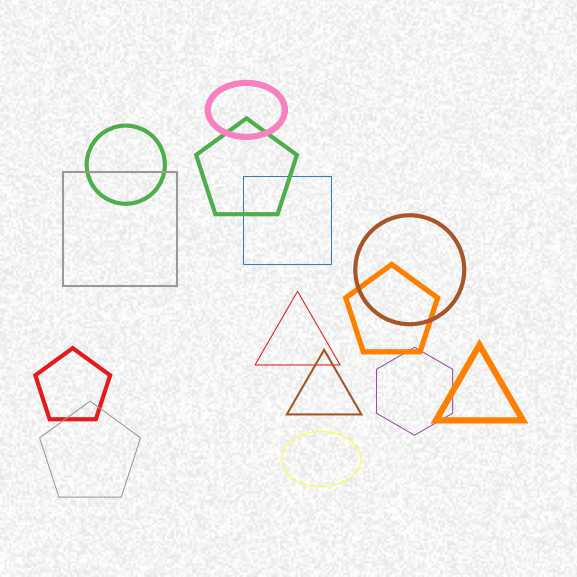[{"shape": "triangle", "thickness": 0.5, "radius": 0.43, "center": [0.515, 0.41]}, {"shape": "pentagon", "thickness": 2, "radius": 0.34, "center": [0.126, 0.328]}, {"shape": "square", "thickness": 0.5, "radius": 0.38, "center": [0.497, 0.618]}, {"shape": "circle", "thickness": 2, "radius": 0.34, "center": [0.218, 0.714]}, {"shape": "pentagon", "thickness": 2, "radius": 0.46, "center": [0.427, 0.702]}, {"shape": "hexagon", "thickness": 0.5, "radius": 0.38, "center": [0.718, 0.322]}, {"shape": "pentagon", "thickness": 2.5, "radius": 0.42, "center": [0.678, 0.458]}, {"shape": "triangle", "thickness": 3, "radius": 0.43, "center": [0.83, 0.315]}, {"shape": "oval", "thickness": 0.5, "radius": 0.34, "center": [0.556, 0.204]}, {"shape": "circle", "thickness": 2, "radius": 0.47, "center": [0.71, 0.532]}, {"shape": "triangle", "thickness": 1, "radius": 0.37, "center": [0.561, 0.319]}, {"shape": "oval", "thickness": 3, "radius": 0.33, "center": [0.427, 0.809]}, {"shape": "square", "thickness": 1, "radius": 0.49, "center": [0.207, 0.602]}, {"shape": "pentagon", "thickness": 0.5, "radius": 0.46, "center": [0.156, 0.213]}]